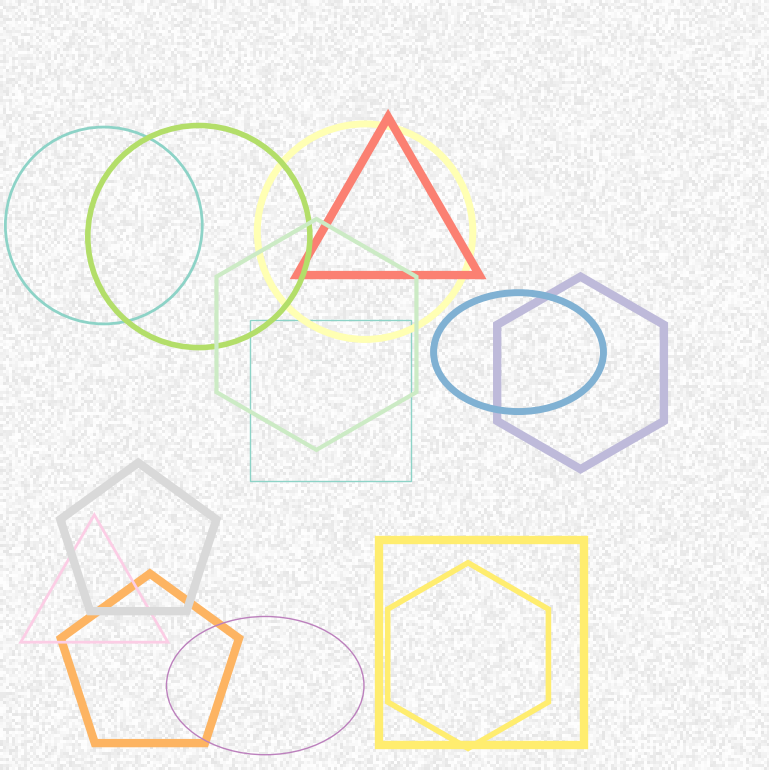[{"shape": "circle", "thickness": 1, "radius": 0.64, "center": [0.135, 0.707]}, {"shape": "square", "thickness": 0.5, "radius": 0.52, "center": [0.43, 0.48]}, {"shape": "circle", "thickness": 2.5, "radius": 0.7, "center": [0.474, 0.699]}, {"shape": "hexagon", "thickness": 3, "radius": 0.62, "center": [0.754, 0.516]}, {"shape": "triangle", "thickness": 3, "radius": 0.68, "center": [0.504, 0.711]}, {"shape": "oval", "thickness": 2.5, "radius": 0.55, "center": [0.673, 0.543]}, {"shape": "pentagon", "thickness": 3, "radius": 0.61, "center": [0.195, 0.133]}, {"shape": "circle", "thickness": 2, "radius": 0.72, "center": [0.258, 0.693]}, {"shape": "triangle", "thickness": 1, "radius": 0.55, "center": [0.122, 0.221]}, {"shape": "pentagon", "thickness": 3, "radius": 0.53, "center": [0.18, 0.293]}, {"shape": "oval", "thickness": 0.5, "radius": 0.64, "center": [0.344, 0.11]}, {"shape": "hexagon", "thickness": 1.5, "radius": 0.75, "center": [0.411, 0.566]}, {"shape": "hexagon", "thickness": 2, "radius": 0.6, "center": [0.608, 0.149]}, {"shape": "square", "thickness": 3, "radius": 0.66, "center": [0.626, 0.165]}]